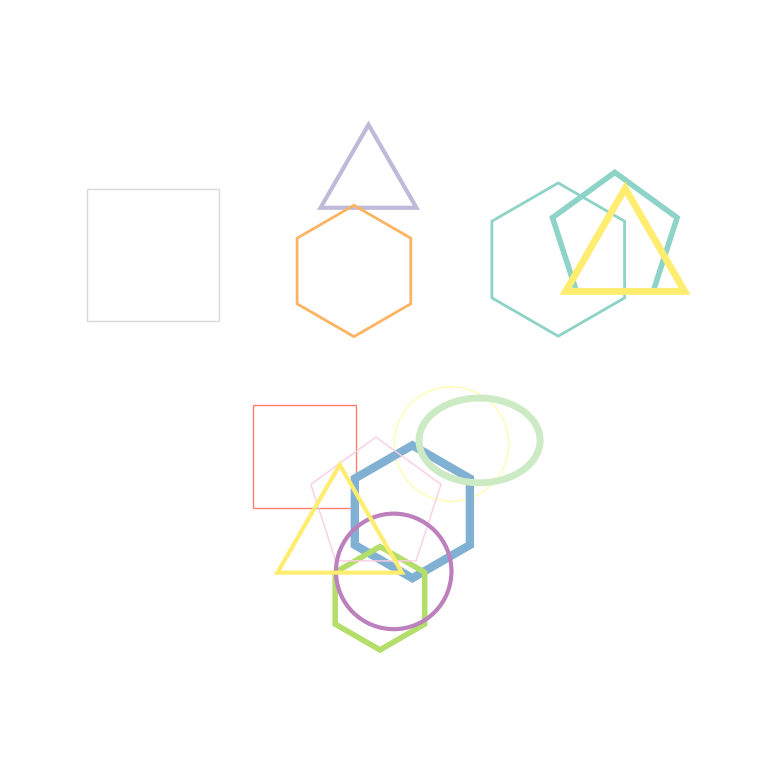[{"shape": "pentagon", "thickness": 2, "radius": 0.43, "center": [0.798, 0.691]}, {"shape": "hexagon", "thickness": 1, "radius": 0.5, "center": [0.725, 0.663]}, {"shape": "circle", "thickness": 0.5, "radius": 0.37, "center": [0.586, 0.423]}, {"shape": "triangle", "thickness": 1.5, "radius": 0.36, "center": [0.479, 0.766]}, {"shape": "square", "thickness": 0.5, "radius": 0.34, "center": [0.395, 0.407]}, {"shape": "hexagon", "thickness": 3, "radius": 0.43, "center": [0.536, 0.335]}, {"shape": "hexagon", "thickness": 1, "radius": 0.43, "center": [0.46, 0.648]}, {"shape": "hexagon", "thickness": 2, "radius": 0.34, "center": [0.493, 0.223]}, {"shape": "pentagon", "thickness": 0.5, "radius": 0.44, "center": [0.488, 0.343]}, {"shape": "square", "thickness": 0.5, "radius": 0.43, "center": [0.199, 0.669]}, {"shape": "circle", "thickness": 1.5, "radius": 0.37, "center": [0.511, 0.258]}, {"shape": "oval", "thickness": 2.5, "radius": 0.39, "center": [0.623, 0.428]}, {"shape": "triangle", "thickness": 1.5, "radius": 0.47, "center": [0.441, 0.303]}, {"shape": "triangle", "thickness": 2.5, "radius": 0.45, "center": [0.812, 0.666]}]